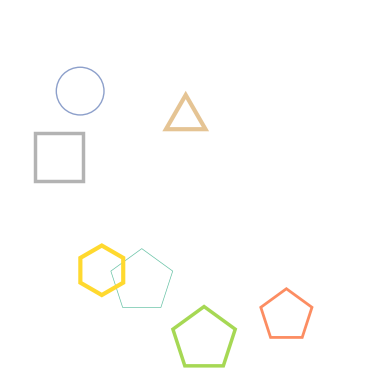[{"shape": "pentagon", "thickness": 0.5, "radius": 0.42, "center": [0.368, 0.27]}, {"shape": "pentagon", "thickness": 2, "radius": 0.35, "center": [0.744, 0.18]}, {"shape": "circle", "thickness": 1, "radius": 0.31, "center": [0.208, 0.763]}, {"shape": "pentagon", "thickness": 2.5, "radius": 0.43, "center": [0.53, 0.119]}, {"shape": "hexagon", "thickness": 3, "radius": 0.32, "center": [0.264, 0.298]}, {"shape": "triangle", "thickness": 3, "radius": 0.3, "center": [0.482, 0.694]}, {"shape": "square", "thickness": 2.5, "radius": 0.31, "center": [0.153, 0.593]}]